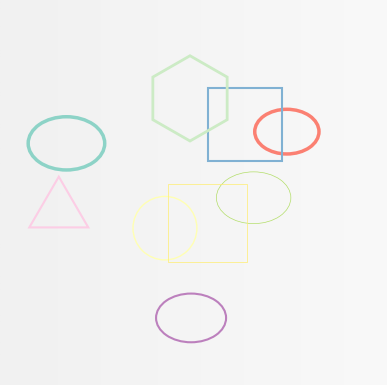[{"shape": "oval", "thickness": 2.5, "radius": 0.49, "center": [0.171, 0.628]}, {"shape": "circle", "thickness": 1, "radius": 0.41, "center": [0.426, 0.407]}, {"shape": "oval", "thickness": 2.5, "radius": 0.41, "center": [0.74, 0.658]}, {"shape": "square", "thickness": 1.5, "radius": 0.48, "center": [0.633, 0.676]}, {"shape": "oval", "thickness": 0.5, "radius": 0.48, "center": [0.654, 0.486]}, {"shape": "triangle", "thickness": 1.5, "radius": 0.44, "center": [0.152, 0.453]}, {"shape": "oval", "thickness": 1.5, "radius": 0.45, "center": [0.493, 0.174]}, {"shape": "hexagon", "thickness": 2, "radius": 0.55, "center": [0.49, 0.744]}, {"shape": "square", "thickness": 0.5, "radius": 0.51, "center": [0.536, 0.421]}]